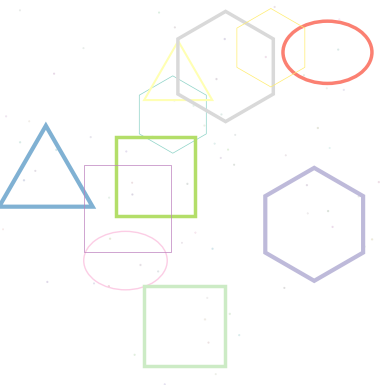[{"shape": "hexagon", "thickness": 0.5, "radius": 0.5, "center": [0.449, 0.703]}, {"shape": "triangle", "thickness": 1.5, "radius": 0.51, "center": [0.463, 0.791]}, {"shape": "hexagon", "thickness": 3, "radius": 0.73, "center": [0.816, 0.417]}, {"shape": "oval", "thickness": 2.5, "radius": 0.58, "center": [0.851, 0.864]}, {"shape": "triangle", "thickness": 3, "radius": 0.7, "center": [0.119, 0.533]}, {"shape": "square", "thickness": 2.5, "radius": 0.51, "center": [0.405, 0.542]}, {"shape": "oval", "thickness": 1, "radius": 0.54, "center": [0.326, 0.323]}, {"shape": "hexagon", "thickness": 2.5, "radius": 0.72, "center": [0.586, 0.827]}, {"shape": "square", "thickness": 0.5, "radius": 0.57, "center": [0.332, 0.458]}, {"shape": "square", "thickness": 2.5, "radius": 0.52, "center": [0.48, 0.154]}, {"shape": "hexagon", "thickness": 0.5, "radius": 0.51, "center": [0.704, 0.876]}]